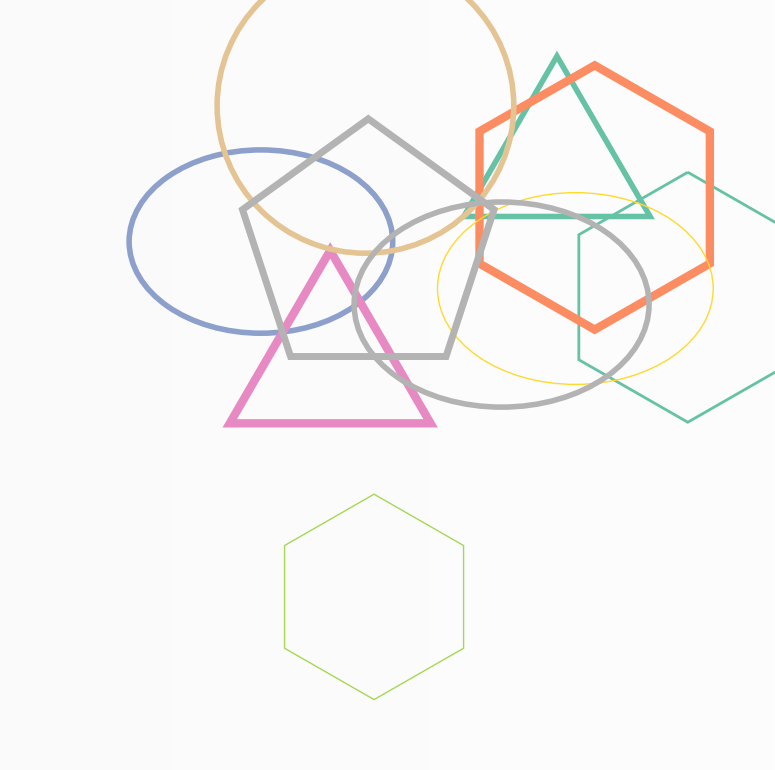[{"shape": "triangle", "thickness": 2, "radius": 0.69, "center": [0.719, 0.788]}, {"shape": "hexagon", "thickness": 1, "radius": 0.81, "center": [0.887, 0.614]}, {"shape": "hexagon", "thickness": 3, "radius": 0.86, "center": [0.767, 0.744]}, {"shape": "oval", "thickness": 2, "radius": 0.85, "center": [0.337, 0.686]}, {"shape": "triangle", "thickness": 3, "radius": 0.75, "center": [0.426, 0.525]}, {"shape": "hexagon", "thickness": 0.5, "radius": 0.67, "center": [0.483, 0.225]}, {"shape": "oval", "thickness": 0.5, "radius": 0.89, "center": [0.742, 0.625]}, {"shape": "circle", "thickness": 2, "radius": 0.96, "center": [0.472, 0.863]}, {"shape": "pentagon", "thickness": 2.5, "radius": 0.85, "center": [0.475, 0.675]}, {"shape": "oval", "thickness": 2, "radius": 0.95, "center": [0.647, 0.604]}]